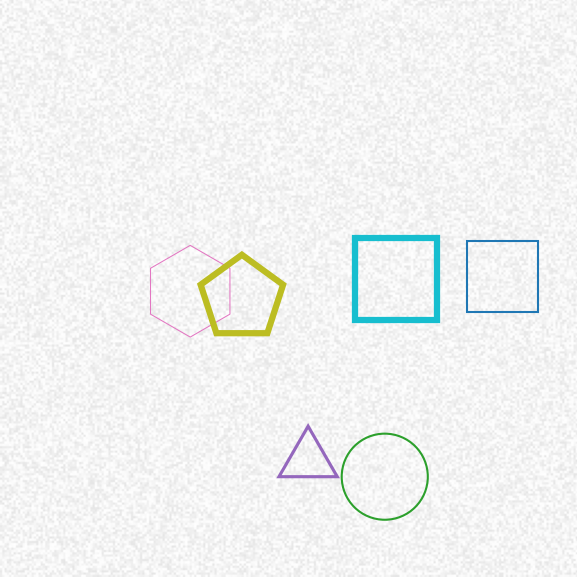[{"shape": "square", "thickness": 1, "radius": 0.31, "center": [0.87, 0.521]}, {"shape": "circle", "thickness": 1, "radius": 0.37, "center": [0.666, 0.174]}, {"shape": "triangle", "thickness": 1.5, "radius": 0.29, "center": [0.534, 0.203]}, {"shape": "hexagon", "thickness": 0.5, "radius": 0.4, "center": [0.329, 0.495]}, {"shape": "pentagon", "thickness": 3, "radius": 0.38, "center": [0.419, 0.483]}, {"shape": "square", "thickness": 3, "radius": 0.35, "center": [0.686, 0.516]}]